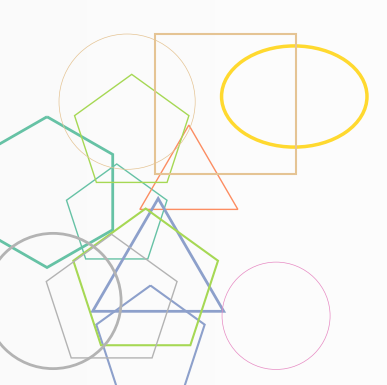[{"shape": "hexagon", "thickness": 2, "radius": 0.98, "center": [0.121, 0.501]}, {"shape": "pentagon", "thickness": 1, "radius": 0.68, "center": [0.301, 0.438]}, {"shape": "triangle", "thickness": 1, "radius": 0.73, "center": [0.487, 0.529]}, {"shape": "triangle", "thickness": 2, "radius": 0.98, "center": [0.408, 0.289]}, {"shape": "pentagon", "thickness": 1.5, "radius": 0.74, "center": [0.388, 0.111]}, {"shape": "circle", "thickness": 0.5, "radius": 0.7, "center": [0.712, 0.18]}, {"shape": "pentagon", "thickness": 1.5, "radius": 0.98, "center": [0.376, 0.262]}, {"shape": "pentagon", "thickness": 1, "radius": 0.78, "center": [0.34, 0.652]}, {"shape": "oval", "thickness": 2.5, "radius": 0.94, "center": [0.759, 0.749]}, {"shape": "circle", "thickness": 0.5, "radius": 0.88, "center": [0.328, 0.736]}, {"shape": "square", "thickness": 1.5, "radius": 0.91, "center": [0.581, 0.731]}, {"shape": "circle", "thickness": 2, "radius": 0.88, "center": [0.137, 0.218]}, {"shape": "pentagon", "thickness": 1, "radius": 0.89, "center": [0.288, 0.214]}]